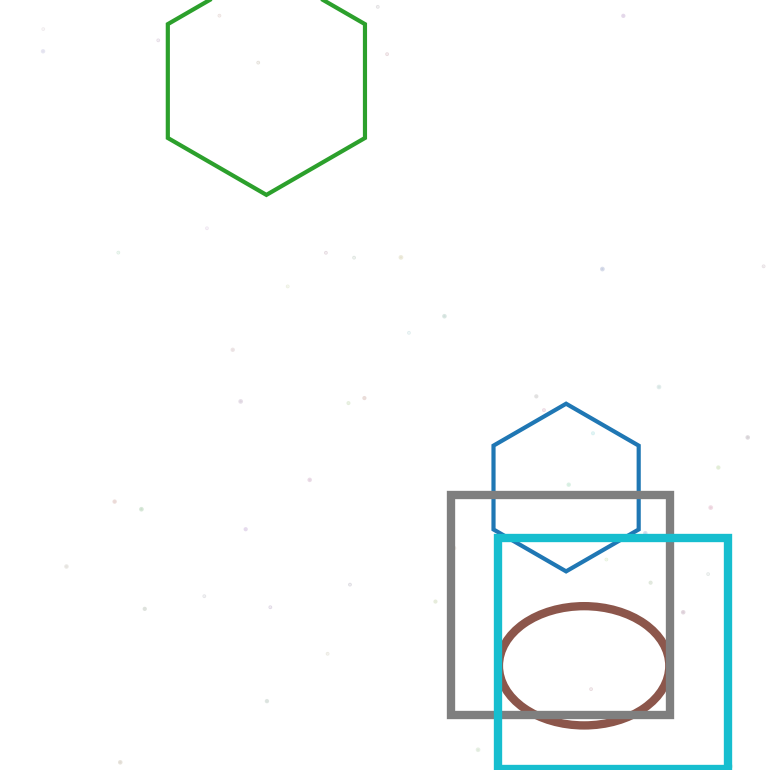[{"shape": "hexagon", "thickness": 1.5, "radius": 0.54, "center": [0.735, 0.367]}, {"shape": "hexagon", "thickness": 1.5, "radius": 0.74, "center": [0.346, 0.895]}, {"shape": "oval", "thickness": 3, "radius": 0.55, "center": [0.759, 0.135]}, {"shape": "square", "thickness": 3, "radius": 0.71, "center": [0.728, 0.215]}, {"shape": "square", "thickness": 3, "radius": 0.75, "center": [0.796, 0.151]}]